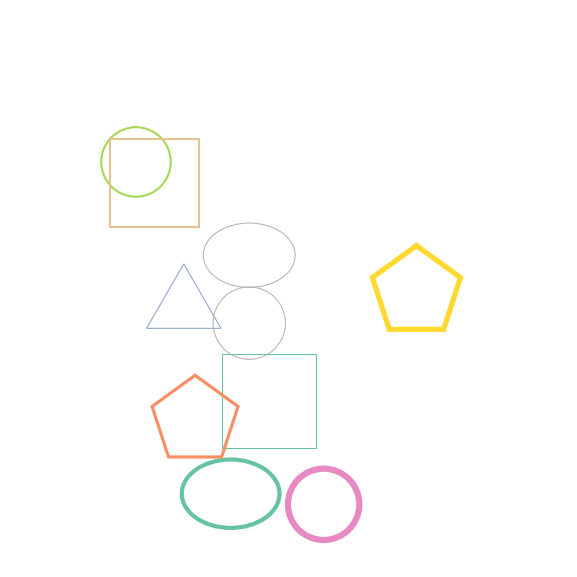[{"shape": "oval", "thickness": 2, "radius": 0.42, "center": [0.399, 0.144]}, {"shape": "square", "thickness": 0.5, "radius": 0.4, "center": [0.466, 0.305]}, {"shape": "pentagon", "thickness": 1.5, "radius": 0.39, "center": [0.338, 0.271]}, {"shape": "triangle", "thickness": 0.5, "radius": 0.37, "center": [0.318, 0.468]}, {"shape": "circle", "thickness": 3, "radius": 0.31, "center": [0.56, 0.126]}, {"shape": "circle", "thickness": 1, "radius": 0.3, "center": [0.235, 0.719]}, {"shape": "pentagon", "thickness": 2.5, "radius": 0.4, "center": [0.721, 0.494]}, {"shape": "square", "thickness": 1, "radius": 0.38, "center": [0.267, 0.682]}, {"shape": "oval", "thickness": 0.5, "radius": 0.4, "center": [0.432, 0.557]}, {"shape": "circle", "thickness": 0.5, "radius": 0.31, "center": [0.432, 0.44]}]